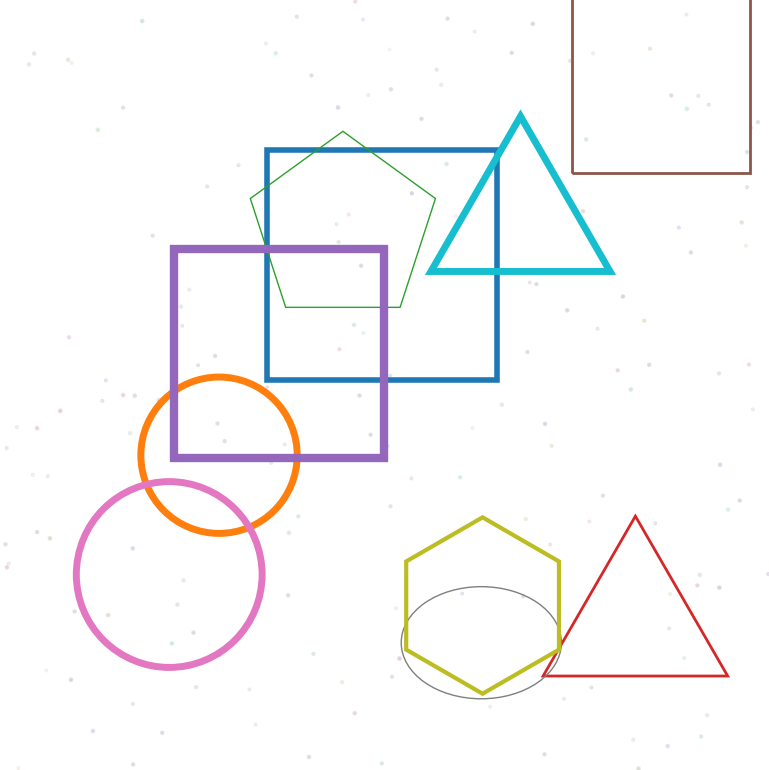[{"shape": "square", "thickness": 2, "radius": 0.75, "center": [0.496, 0.655]}, {"shape": "circle", "thickness": 2.5, "radius": 0.51, "center": [0.284, 0.409]}, {"shape": "pentagon", "thickness": 0.5, "radius": 0.63, "center": [0.445, 0.703]}, {"shape": "triangle", "thickness": 1, "radius": 0.69, "center": [0.825, 0.191]}, {"shape": "square", "thickness": 3, "radius": 0.68, "center": [0.362, 0.541]}, {"shape": "square", "thickness": 1, "radius": 0.58, "center": [0.859, 0.891]}, {"shape": "circle", "thickness": 2.5, "radius": 0.6, "center": [0.22, 0.254]}, {"shape": "oval", "thickness": 0.5, "radius": 0.52, "center": [0.625, 0.165]}, {"shape": "hexagon", "thickness": 1.5, "radius": 0.57, "center": [0.627, 0.214]}, {"shape": "triangle", "thickness": 2.5, "radius": 0.67, "center": [0.676, 0.715]}]